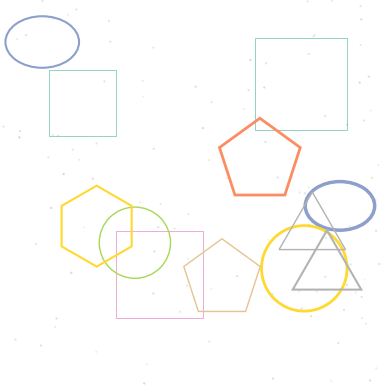[{"shape": "square", "thickness": 0.5, "radius": 0.43, "center": [0.214, 0.733]}, {"shape": "square", "thickness": 0.5, "radius": 0.6, "center": [0.781, 0.781]}, {"shape": "pentagon", "thickness": 2, "radius": 0.55, "center": [0.675, 0.583]}, {"shape": "oval", "thickness": 2.5, "radius": 0.45, "center": [0.883, 0.465]}, {"shape": "oval", "thickness": 1.5, "radius": 0.48, "center": [0.11, 0.891]}, {"shape": "square", "thickness": 0.5, "radius": 0.57, "center": [0.414, 0.287]}, {"shape": "circle", "thickness": 1, "radius": 0.46, "center": [0.35, 0.37]}, {"shape": "circle", "thickness": 2, "radius": 0.56, "center": [0.79, 0.303]}, {"shape": "hexagon", "thickness": 1.5, "radius": 0.53, "center": [0.251, 0.413]}, {"shape": "pentagon", "thickness": 1, "radius": 0.52, "center": [0.577, 0.275]}, {"shape": "triangle", "thickness": 1.5, "radius": 0.51, "center": [0.849, 0.299]}, {"shape": "triangle", "thickness": 1, "radius": 0.5, "center": [0.811, 0.402]}]